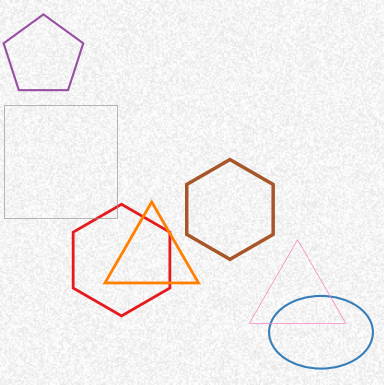[{"shape": "hexagon", "thickness": 2, "radius": 0.73, "center": [0.316, 0.324]}, {"shape": "oval", "thickness": 1.5, "radius": 0.67, "center": [0.834, 0.137]}, {"shape": "pentagon", "thickness": 1.5, "radius": 0.54, "center": [0.113, 0.854]}, {"shape": "triangle", "thickness": 2, "radius": 0.7, "center": [0.394, 0.335]}, {"shape": "hexagon", "thickness": 2.5, "radius": 0.65, "center": [0.597, 0.456]}, {"shape": "triangle", "thickness": 0.5, "radius": 0.72, "center": [0.773, 0.232]}, {"shape": "square", "thickness": 0.5, "radius": 0.73, "center": [0.157, 0.58]}]